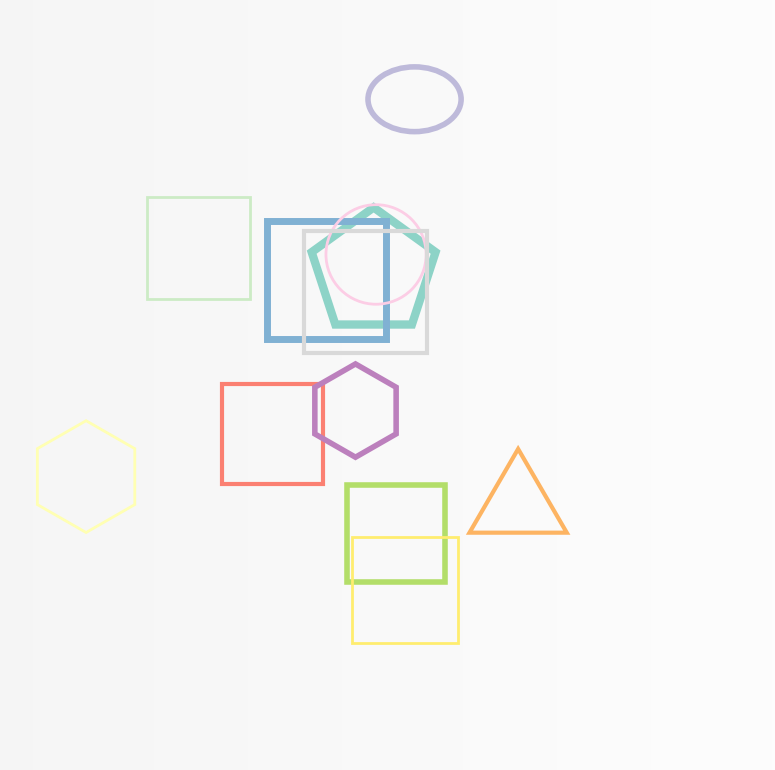[{"shape": "pentagon", "thickness": 3, "radius": 0.42, "center": [0.482, 0.647]}, {"shape": "hexagon", "thickness": 1, "radius": 0.36, "center": [0.111, 0.381]}, {"shape": "oval", "thickness": 2, "radius": 0.3, "center": [0.535, 0.871]}, {"shape": "square", "thickness": 1.5, "radius": 0.32, "center": [0.352, 0.436]}, {"shape": "square", "thickness": 2.5, "radius": 0.38, "center": [0.421, 0.636]}, {"shape": "triangle", "thickness": 1.5, "radius": 0.36, "center": [0.669, 0.344]}, {"shape": "square", "thickness": 2, "radius": 0.31, "center": [0.511, 0.307]}, {"shape": "circle", "thickness": 1, "radius": 0.32, "center": [0.485, 0.67]}, {"shape": "square", "thickness": 1.5, "radius": 0.4, "center": [0.472, 0.621]}, {"shape": "hexagon", "thickness": 2, "radius": 0.3, "center": [0.459, 0.467]}, {"shape": "square", "thickness": 1, "radius": 0.33, "center": [0.256, 0.678]}, {"shape": "square", "thickness": 1, "radius": 0.34, "center": [0.523, 0.233]}]